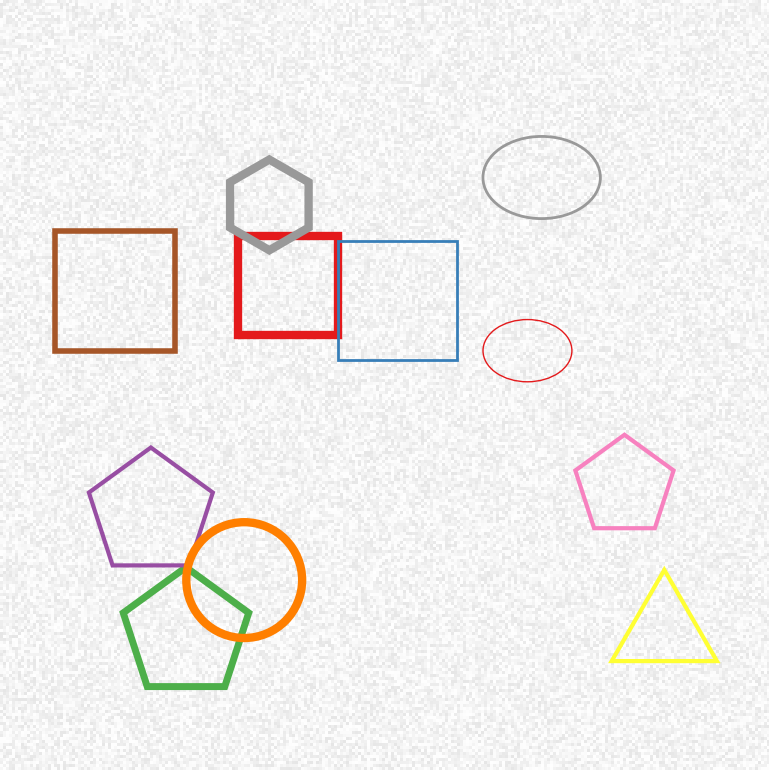[{"shape": "oval", "thickness": 0.5, "radius": 0.29, "center": [0.685, 0.545]}, {"shape": "square", "thickness": 3, "radius": 0.32, "center": [0.374, 0.629]}, {"shape": "square", "thickness": 1, "radius": 0.39, "center": [0.516, 0.61]}, {"shape": "pentagon", "thickness": 2.5, "radius": 0.43, "center": [0.242, 0.178]}, {"shape": "pentagon", "thickness": 1.5, "radius": 0.42, "center": [0.196, 0.334]}, {"shape": "circle", "thickness": 3, "radius": 0.38, "center": [0.317, 0.247]}, {"shape": "triangle", "thickness": 1.5, "radius": 0.39, "center": [0.863, 0.181]}, {"shape": "square", "thickness": 2, "radius": 0.39, "center": [0.15, 0.622]}, {"shape": "pentagon", "thickness": 1.5, "radius": 0.34, "center": [0.811, 0.368]}, {"shape": "oval", "thickness": 1, "radius": 0.38, "center": [0.703, 0.769]}, {"shape": "hexagon", "thickness": 3, "radius": 0.29, "center": [0.35, 0.734]}]